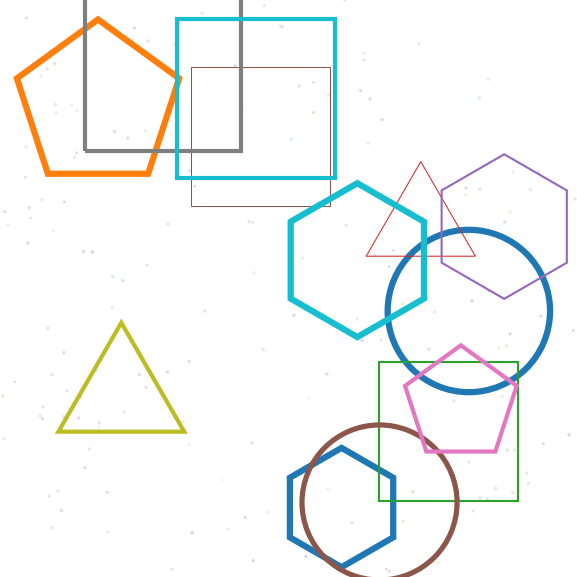[{"shape": "circle", "thickness": 3, "radius": 0.7, "center": [0.812, 0.461]}, {"shape": "hexagon", "thickness": 3, "radius": 0.52, "center": [0.591, 0.12]}, {"shape": "pentagon", "thickness": 3, "radius": 0.74, "center": [0.17, 0.818]}, {"shape": "square", "thickness": 1, "radius": 0.6, "center": [0.777, 0.252]}, {"shape": "triangle", "thickness": 0.5, "radius": 0.55, "center": [0.729, 0.61]}, {"shape": "hexagon", "thickness": 1, "radius": 0.63, "center": [0.873, 0.607]}, {"shape": "circle", "thickness": 2.5, "radius": 0.67, "center": [0.657, 0.129]}, {"shape": "square", "thickness": 0.5, "radius": 0.6, "center": [0.452, 0.763]}, {"shape": "pentagon", "thickness": 2, "radius": 0.51, "center": [0.798, 0.3]}, {"shape": "square", "thickness": 2, "radius": 0.67, "center": [0.282, 0.871]}, {"shape": "triangle", "thickness": 2, "radius": 0.63, "center": [0.21, 0.315]}, {"shape": "square", "thickness": 2, "radius": 0.69, "center": [0.443, 0.828]}, {"shape": "hexagon", "thickness": 3, "radius": 0.67, "center": [0.619, 0.549]}]